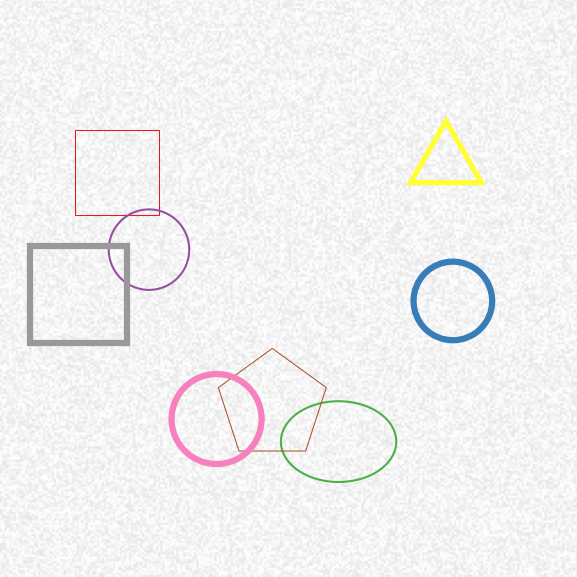[{"shape": "square", "thickness": 0.5, "radius": 0.37, "center": [0.203, 0.7]}, {"shape": "circle", "thickness": 3, "radius": 0.34, "center": [0.784, 0.478]}, {"shape": "oval", "thickness": 1, "radius": 0.5, "center": [0.586, 0.234]}, {"shape": "circle", "thickness": 1, "radius": 0.35, "center": [0.258, 0.567]}, {"shape": "triangle", "thickness": 2.5, "radius": 0.35, "center": [0.772, 0.718]}, {"shape": "pentagon", "thickness": 0.5, "radius": 0.49, "center": [0.472, 0.298]}, {"shape": "circle", "thickness": 3, "radius": 0.39, "center": [0.375, 0.274]}, {"shape": "square", "thickness": 3, "radius": 0.42, "center": [0.136, 0.489]}]